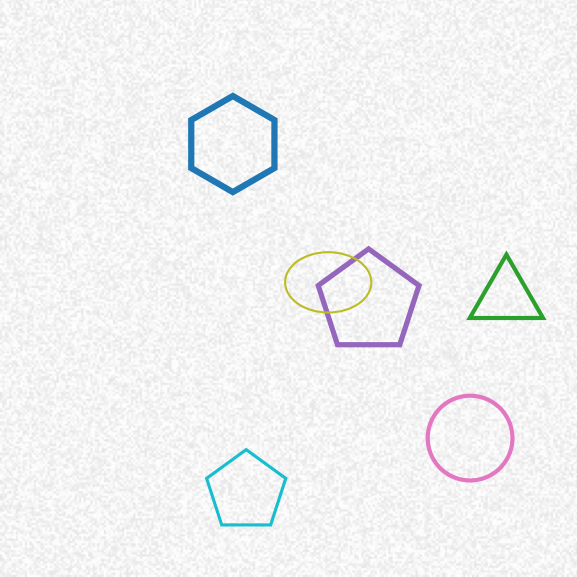[{"shape": "hexagon", "thickness": 3, "radius": 0.42, "center": [0.403, 0.75]}, {"shape": "triangle", "thickness": 2, "radius": 0.37, "center": [0.877, 0.485]}, {"shape": "pentagon", "thickness": 2.5, "radius": 0.46, "center": [0.638, 0.476]}, {"shape": "circle", "thickness": 2, "radius": 0.37, "center": [0.814, 0.241]}, {"shape": "oval", "thickness": 1, "radius": 0.37, "center": [0.568, 0.51]}, {"shape": "pentagon", "thickness": 1.5, "radius": 0.36, "center": [0.426, 0.148]}]